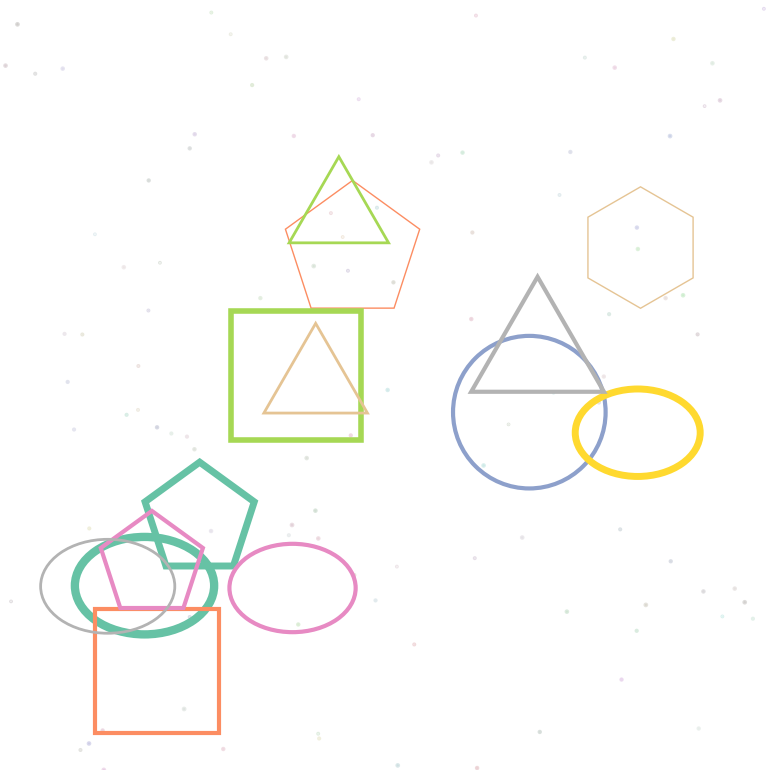[{"shape": "oval", "thickness": 3, "radius": 0.45, "center": [0.188, 0.239]}, {"shape": "pentagon", "thickness": 2.5, "radius": 0.37, "center": [0.259, 0.325]}, {"shape": "pentagon", "thickness": 0.5, "radius": 0.46, "center": [0.458, 0.674]}, {"shape": "square", "thickness": 1.5, "radius": 0.4, "center": [0.204, 0.129]}, {"shape": "circle", "thickness": 1.5, "radius": 0.5, "center": [0.687, 0.465]}, {"shape": "oval", "thickness": 1.5, "radius": 0.41, "center": [0.38, 0.236]}, {"shape": "pentagon", "thickness": 1.5, "radius": 0.35, "center": [0.197, 0.267]}, {"shape": "square", "thickness": 2, "radius": 0.42, "center": [0.384, 0.513]}, {"shape": "triangle", "thickness": 1, "radius": 0.37, "center": [0.44, 0.722]}, {"shape": "oval", "thickness": 2.5, "radius": 0.41, "center": [0.828, 0.438]}, {"shape": "triangle", "thickness": 1, "radius": 0.39, "center": [0.41, 0.502]}, {"shape": "hexagon", "thickness": 0.5, "radius": 0.39, "center": [0.832, 0.679]}, {"shape": "oval", "thickness": 1, "radius": 0.44, "center": [0.14, 0.239]}, {"shape": "triangle", "thickness": 1.5, "radius": 0.5, "center": [0.698, 0.541]}]